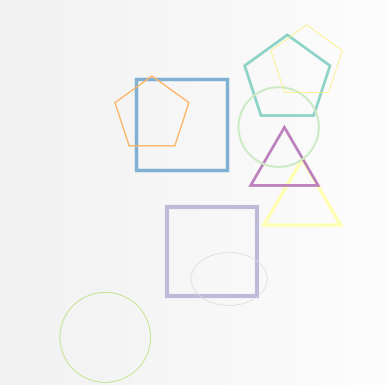[{"shape": "pentagon", "thickness": 2, "radius": 0.58, "center": [0.741, 0.794]}, {"shape": "triangle", "thickness": 2.5, "radius": 0.57, "center": [0.78, 0.472]}, {"shape": "square", "thickness": 3, "radius": 0.58, "center": [0.547, 0.346]}, {"shape": "square", "thickness": 2.5, "radius": 0.59, "center": [0.469, 0.677]}, {"shape": "pentagon", "thickness": 1, "radius": 0.5, "center": [0.392, 0.702]}, {"shape": "circle", "thickness": 0.5, "radius": 0.58, "center": [0.272, 0.124]}, {"shape": "oval", "thickness": 0.5, "radius": 0.49, "center": [0.591, 0.275]}, {"shape": "triangle", "thickness": 2, "radius": 0.5, "center": [0.734, 0.569]}, {"shape": "circle", "thickness": 1.5, "radius": 0.52, "center": [0.719, 0.67]}, {"shape": "pentagon", "thickness": 0.5, "radius": 0.48, "center": [0.791, 0.839]}]